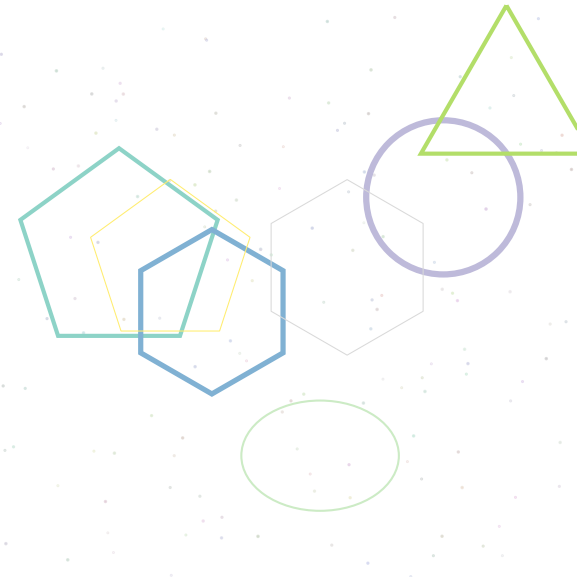[{"shape": "pentagon", "thickness": 2, "radius": 0.9, "center": [0.206, 0.563]}, {"shape": "circle", "thickness": 3, "radius": 0.67, "center": [0.768, 0.657]}, {"shape": "hexagon", "thickness": 2.5, "radius": 0.71, "center": [0.367, 0.459]}, {"shape": "triangle", "thickness": 2, "radius": 0.86, "center": [0.877, 0.819]}, {"shape": "hexagon", "thickness": 0.5, "radius": 0.76, "center": [0.601, 0.536]}, {"shape": "oval", "thickness": 1, "radius": 0.68, "center": [0.554, 0.21]}, {"shape": "pentagon", "thickness": 0.5, "radius": 0.73, "center": [0.295, 0.543]}]